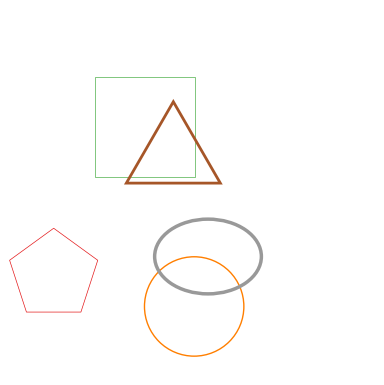[{"shape": "pentagon", "thickness": 0.5, "radius": 0.6, "center": [0.139, 0.287]}, {"shape": "square", "thickness": 0.5, "radius": 0.65, "center": [0.377, 0.67]}, {"shape": "circle", "thickness": 1, "radius": 0.65, "center": [0.504, 0.204]}, {"shape": "triangle", "thickness": 2, "radius": 0.7, "center": [0.45, 0.595]}, {"shape": "oval", "thickness": 2.5, "radius": 0.69, "center": [0.54, 0.334]}]